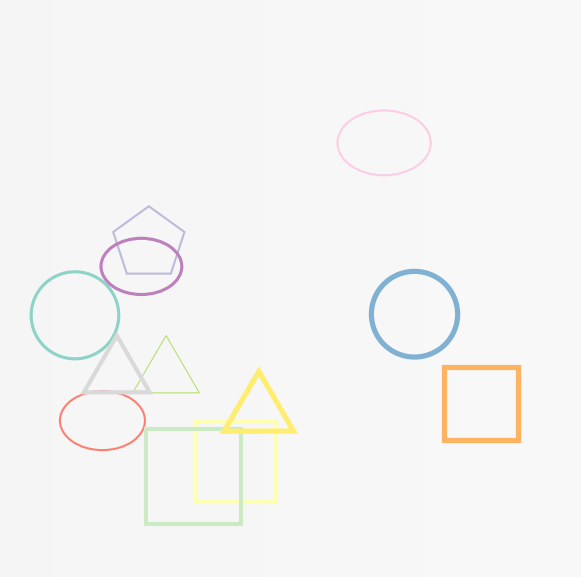[{"shape": "circle", "thickness": 1.5, "radius": 0.38, "center": [0.129, 0.453]}, {"shape": "square", "thickness": 2, "radius": 0.35, "center": [0.406, 0.2]}, {"shape": "pentagon", "thickness": 1, "radius": 0.32, "center": [0.256, 0.577]}, {"shape": "oval", "thickness": 1, "radius": 0.37, "center": [0.176, 0.271]}, {"shape": "circle", "thickness": 2.5, "radius": 0.37, "center": [0.713, 0.455]}, {"shape": "square", "thickness": 2.5, "radius": 0.32, "center": [0.828, 0.3]}, {"shape": "triangle", "thickness": 0.5, "radius": 0.33, "center": [0.286, 0.352]}, {"shape": "oval", "thickness": 1, "radius": 0.4, "center": [0.661, 0.752]}, {"shape": "triangle", "thickness": 2, "radius": 0.33, "center": [0.201, 0.353]}, {"shape": "oval", "thickness": 1.5, "radius": 0.35, "center": [0.243, 0.538]}, {"shape": "square", "thickness": 2, "radius": 0.41, "center": [0.333, 0.174]}, {"shape": "triangle", "thickness": 2.5, "radius": 0.35, "center": [0.445, 0.287]}]